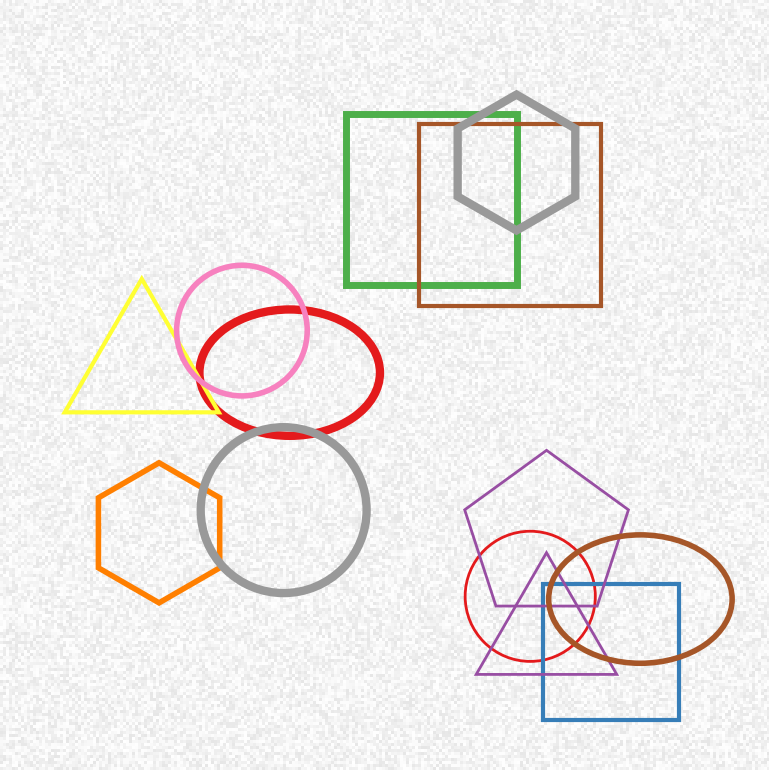[{"shape": "oval", "thickness": 3, "radius": 0.59, "center": [0.376, 0.516]}, {"shape": "circle", "thickness": 1, "radius": 0.42, "center": [0.689, 0.226]}, {"shape": "square", "thickness": 1.5, "radius": 0.44, "center": [0.793, 0.153]}, {"shape": "square", "thickness": 2.5, "radius": 0.55, "center": [0.561, 0.741]}, {"shape": "pentagon", "thickness": 1, "radius": 0.56, "center": [0.71, 0.303]}, {"shape": "triangle", "thickness": 1, "radius": 0.53, "center": [0.71, 0.177]}, {"shape": "hexagon", "thickness": 2, "radius": 0.45, "center": [0.207, 0.308]}, {"shape": "triangle", "thickness": 1.5, "radius": 0.58, "center": [0.184, 0.522]}, {"shape": "square", "thickness": 1.5, "radius": 0.59, "center": [0.663, 0.721]}, {"shape": "oval", "thickness": 2, "radius": 0.6, "center": [0.832, 0.222]}, {"shape": "circle", "thickness": 2, "radius": 0.42, "center": [0.314, 0.571]}, {"shape": "circle", "thickness": 3, "radius": 0.54, "center": [0.368, 0.337]}, {"shape": "hexagon", "thickness": 3, "radius": 0.44, "center": [0.671, 0.789]}]